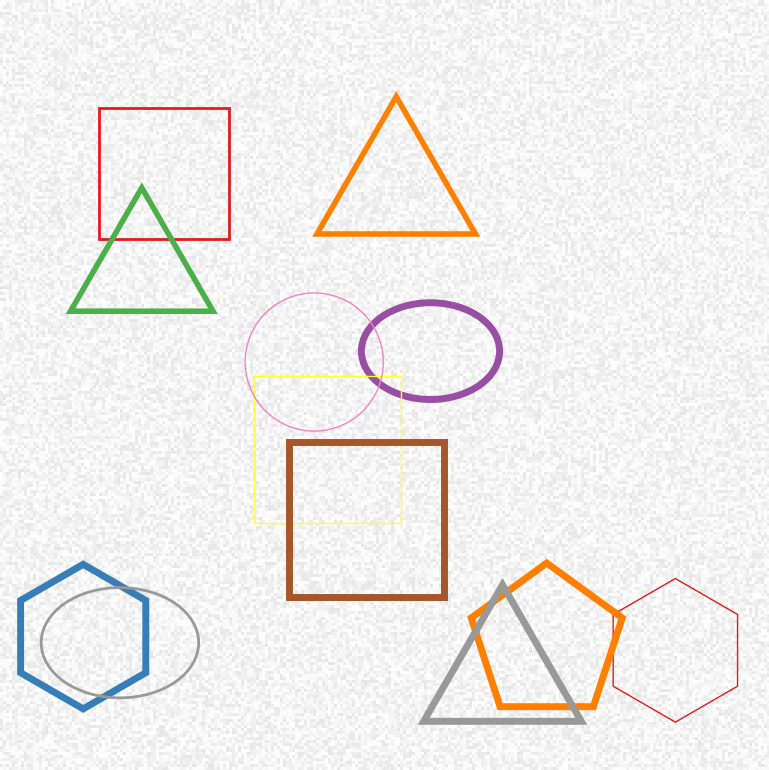[{"shape": "hexagon", "thickness": 0.5, "radius": 0.47, "center": [0.877, 0.155]}, {"shape": "square", "thickness": 1, "radius": 0.42, "center": [0.213, 0.775]}, {"shape": "hexagon", "thickness": 2.5, "radius": 0.47, "center": [0.108, 0.173]}, {"shape": "triangle", "thickness": 2, "radius": 0.53, "center": [0.184, 0.649]}, {"shape": "oval", "thickness": 2.5, "radius": 0.45, "center": [0.559, 0.544]}, {"shape": "pentagon", "thickness": 2.5, "radius": 0.52, "center": [0.71, 0.166]}, {"shape": "triangle", "thickness": 2, "radius": 0.59, "center": [0.515, 0.756]}, {"shape": "square", "thickness": 0.5, "radius": 0.48, "center": [0.425, 0.416]}, {"shape": "square", "thickness": 2.5, "radius": 0.5, "center": [0.476, 0.325]}, {"shape": "circle", "thickness": 0.5, "radius": 0.45, "center": [0.408, 0.53]}, {"shape": "oval", "thickness": 1, "radius": 0.51, "center": [0.156, 0.165]}, {"shape": "triangle", "thickness": 2.5, "radius": 0.59, "center": [0.653, 0.122]}]